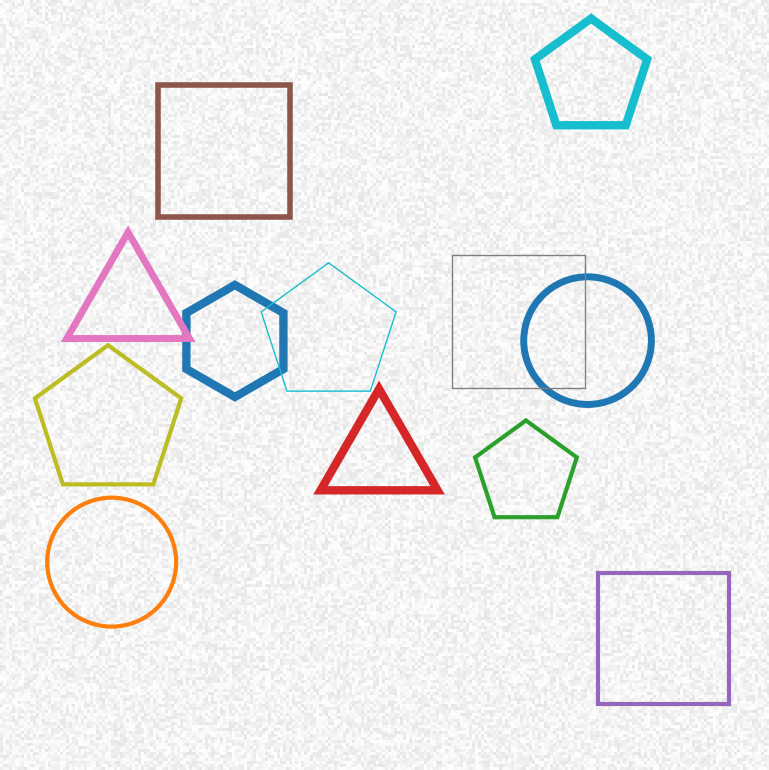[{"shape": "circle", "thickness": 2.5, "radius": 0.41, "center": [0.763, 0.558]}, {"shape": "hexagon", "thickness": 3, "radius": 0.36, "center": [0.305, 0.557]}, {"shape": "circle", "thickness": 1.5, "radius": 0.42, "center": [0.145, 0.27]}, {"shape": "pentagon", "thickness": 1.5, "radius": 0.35, "center": [0.683, 0.385]}, {"shape": "triangle", "thickness": 3, "radius": 0.44, "center": [0.492, 0.407]}, {"shape": "square", "thickness": 1.5, "radius": 0.43, "center": [0.862, 0.17]}, {"shape": "square", "thickness": 2, "radius": 0.43, "center": [0.291, 0.804]}, {"shape": "triangle", "thickness": 2.5, "radius": 0.46, "center": [0.166, 0.606]}, {"shape": "square", "thickness": 0.5, "radius": 0.43, "center": [0.673, 0.583]}, {"shape": "pentagon", "thickness": 1.5, "radius": 0.5, "center": [0.14, 0.452]}, {"shape": "pentagon", "thickness": 0.5, "radius": 0.46, "center": [0.427, 0.567]}, {"shape": "pentagon", "thickness": 3, "radius": 0.38, "center": [0.768, 0.899]}]